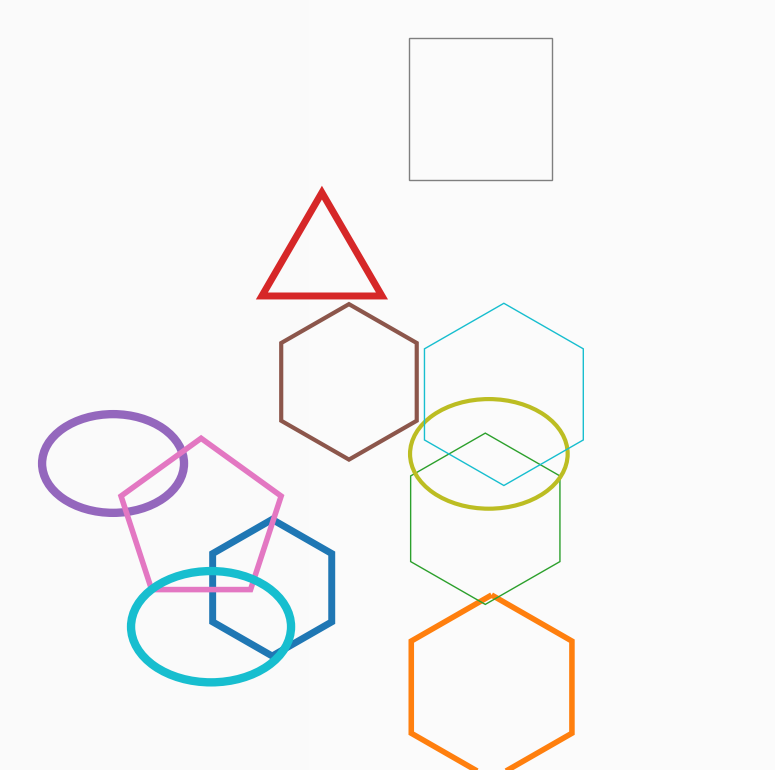[{"shape": "hexagon", "thickness": 2.5, "radius": 0.44, "center": [0.351, 0.237]}, {"shape": "hexagon", "thickness": 2, "radius": 0.6, "center": [0.634, 0.108]}, {"shape": "hexagon", "thickness": 0.5, "radius": 0.56, "center": [0.626, 0.326]}, {"shape": "triangle", "thickness": 2.5, "radius": 0.45, "center": [0.415, 0.66]}, {"shape": "oval", "thickness": 3, "radius": 0.46, "center": [0.146, 0.398]}, {"shape": "hexagon", "thickness": 1.5, "radius": 0.5, "center": [0.45, 0.504]}, {"shape": "pentagon", "thickness": 2, "radius": 0.54, "center": [0.259, 0.322]}, {"shape": "square", "thickness": 0.5, "radius": 0.46, "center": [0.62, 0.859]}, {"shape": "oval", "thickness": 1.5, "radius": 0.51, "center": [0.631, 0.411]}, {"shape": "oval", "thickness": 3, "radius": 0.52, "center": [0.272, 0.186]}, {"shape": "hexagon", "thickness": 0.5, "radius": 0.59, "center": [0.65, 0.488]}]